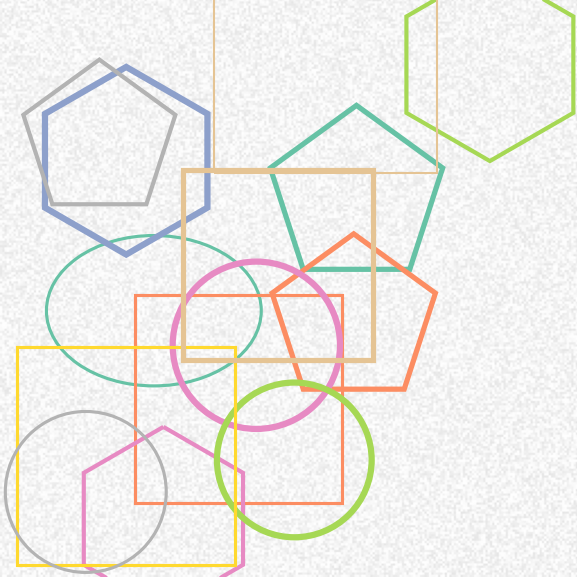[{"shape": "oval", "thickness": 1.5, "radius": 0.93, "center": [0.266, 0.461]}, {"shape": "pentagon", "thickness": 2.5, "radius": 0.78, "center": [0.617, 0.66]}, {"shape": "square", "thickness": 1.5, "radius": 0.9, "center": [0.413, 0.309]}, {"shape": "pentagon", "thickness": 2.5, "radius": 0.74, "center": [0.613, 0.446]}, {"shape": "hexagon", "thickness": 3, "radius": 0.81, "center": [0.219, 0.721]}, {"shape": "hexagon", "thickness": 2, "radius": 0.8, "center": [0.283, 0.101]}, {"shape": "circle", "thickness": 3, "radius": 0.72, "center": [0.444, 0.401]}, {"shape": "hexagon", "thickness": 2, "radius": 0.83, "center": [0.848, 0.887]}, {"shape": "circle", "thickness": 3, "radius": 0.67, "center": [0.51, 0.203]}, {"shape": "square", "thickness": 1.5, "radius": 0.94, "center": [0.218, 0.209]}, {"shape": "square", "thickness": 2.5, "radius": 0.82, "center": [0.481, 0.54]}, {"shape": "square", "thickness": 1, "radius": 0.97, "center": [0.564, 0.893]}, {"shape": "circle", "thickness": 1.5, "radius": 0.7, "center": [0.149, 0.147]}, {"shape": "pentagon", "thickness": 2, "radius": 0.69, "center": [0.172, 0.757]}]